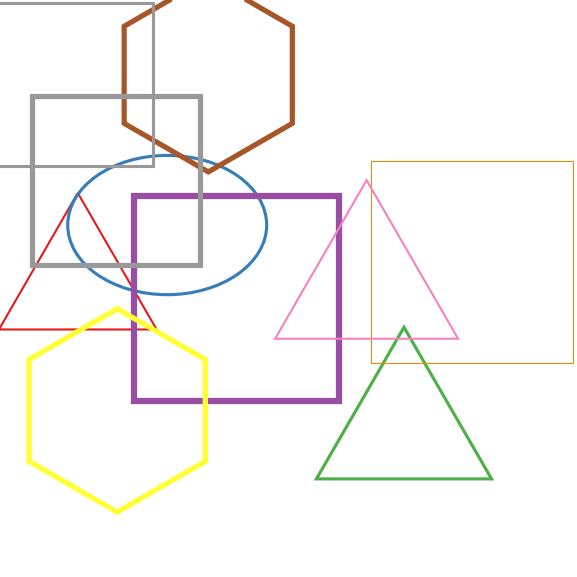[{"shape": "triangle", "thickness": 1, "radius": 0.79, "center": [0.135, 0.507]}, {"shape": "oval", "thickness": 1.5, "radius": 0.86, "center": [0.29, 0.609]}, {"shape": "triangle", "thickness": 1.5, "radius": 0.88, "center": [0.7, 0.257]}, {"shape": "square", "thickness": 3, "radius": 0.89, "center": [0.41, 0.482]}, {"shape": "square", "thickness": 0.5, "radius": 0.87, "center": [0.818, 0.545]}, {"shape": "hexagon", "thickness": 2.5, "radius": 0.88, "center": [0.203, 0.288]}, {"shape": "hexagon", "thickness": 2.5, "radius": 0.84, "center": [0.361, 0.87]}, {"shape": "triangle", "thickness": 1, "radius": 0.92, "center": [0.635, 0.504]}, {"shape": "square", "thickness": 1.5, "radius": 0.7, "center": [0.124, 0.853]}, {"shape": "square", "thickness": 2.5, "radius": 0.73, "center": [0.201, 0.687]}]